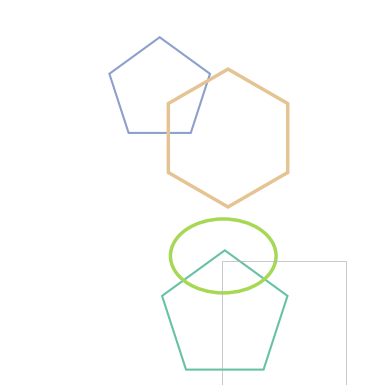[{"shape": "pentagon", "thickness": 1.5, "radius": 0.86, "center": [0.584, 0.179]}, {"shape": "pentagon", "thickness": 1.5, "radius": 0.69, "center": [0.415, 0.766]}, {"shape": "oval", "thickness": 2.5, "radius": 0.69, "center": [0.58, 0.335]}, {"shape": "hexagon", "thickness": 2.5, "radius": 0.9, "center": [0.592, 0.641]}, {"shape": "square", "thickness": 0.5, "radius": 0.81, "center": [0.738, 0.161]}]